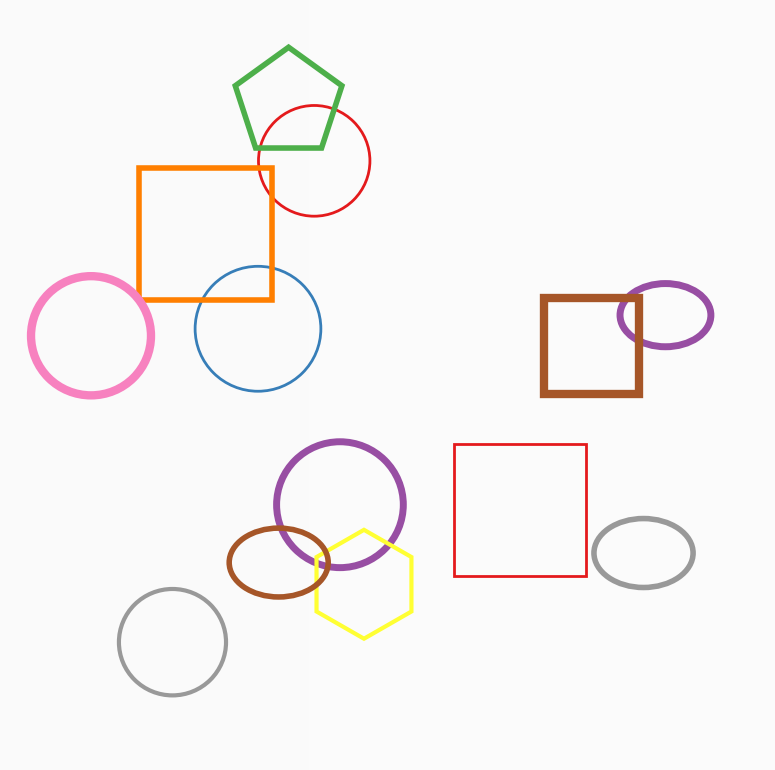[{"shape": "circle", "thickness": 1, "radius": 0.36, "center": [0.405, 0.791]}, {"shape": "square", "thickness": 1, "radius": 0.43, "center": [0.671, 0.338]}, {"shape": "circle", "thickness": 1, "radius": 0.41, "center": [0.333, 0.573]}, {"shape": "pentagon", "thickness": 2, "radius": 0.36, "center": [0.372, 0.866]}, {"shape": "oval", "thickness": 2.5, "radius": 0.29, "center": [0.859, 0.591]}, {"shape": "circle", "thickness": 2.5, "radius": 0.41, "center": [0.439, 0.345]}, {"shape": "square", "thickness": 2, "radius": 0.43, "center": [0.265, 0.696]}, {"shape": "hexagon", "thickness": 1.5, "radius": 0.35, "center": [0.47, 0.241]}, {"shape": "square", "thickness": 3, "radius": 0.31, "center": [0.763, 0.551]}, {"shape": "oval", "thickness": 2, "radius": 0.32, "center": [0.36, 0.269]}, {"shape": "circle", "thickness": 3, "radius": 0.39, "center": [0.117, 0.564]}, {"shape": "oval", "thickness": 2, "radius": 0.32, "center": [0.83, 0.282]}, {"shape": "circle", "thickness": 1.5, "radius": 0.35, "center": [0.223, 0.166]}]